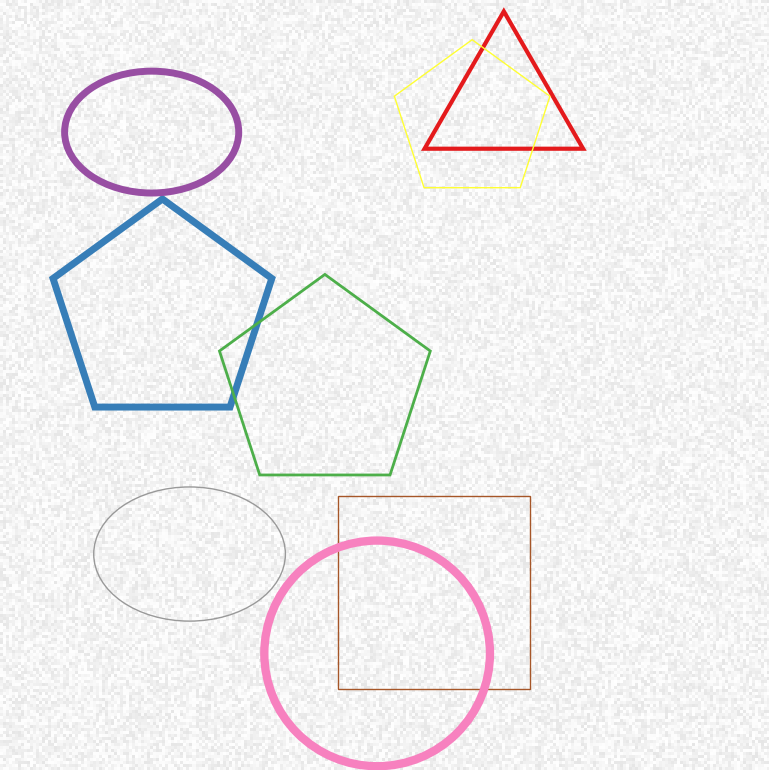[{"shape": "triangle", "thickness": 1.5, "radius": 0.59, "center": [0.654, 0.866]}, {"shape": "pentagon", "thickness": 2.5, "radius": 0.75, "center": [0.211, 0.592]}, {"shape": "pentagon", "thickness": 1, "radius": 0.72, "center": [0.422, 0.5]}, {"shape": "oval", "thickness": 2.5, "radius": 0.57, "center": [0.197, 0.828]}, {"shape": "pentagon", "thickness": 0.5, "radius": 0.53, "center": [0.613, 0.842]}, {"shape": "square", "thickness": 0.5, "radius": 0.62, "center": [0.564, 0.231]}, {"shape": "circle", "thickness": 3, "radius": 0.73, "center": [0.49, 0.151]}, {"shape": "oval", "thickness": 0.5, "radius": 0.62, "center": [0.246, 0.28]}]